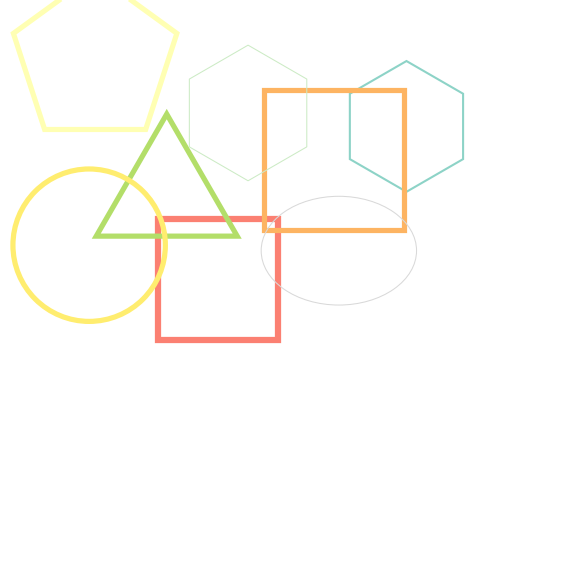[{"shape": "hexagon", "thickness": 1, "radius": 0.57, "center": [0.704, 0.78]}, {"shape": "pentagon", "thickness": 2.5, "radius": 0.74, "center": [0.165, 0.895]}, {"shape": "square", "thickness": 3, "radius": 0.52, "center": [0.377, 0.515]}, {"shape": "square", "thickness": 2.5, "radius": 0.6, "center": [0.579, 0.722]}, {"shape": "triangle", "thickness": 2.5, "radius": 0.7, "center": [0.289, 0.661]}, {"shape": "oval", "thickness": 0.5, "radius": 0.67, "center": [0.587, 0.565]}, {"shape": "hexagon", "thickness": 0.5, "radius": 0.59, "center": [0.43, 0.804]}, {"shape": "circle", "thickness": 2.5, "radius": 0.66, "center": [0.154, 0.575]}]